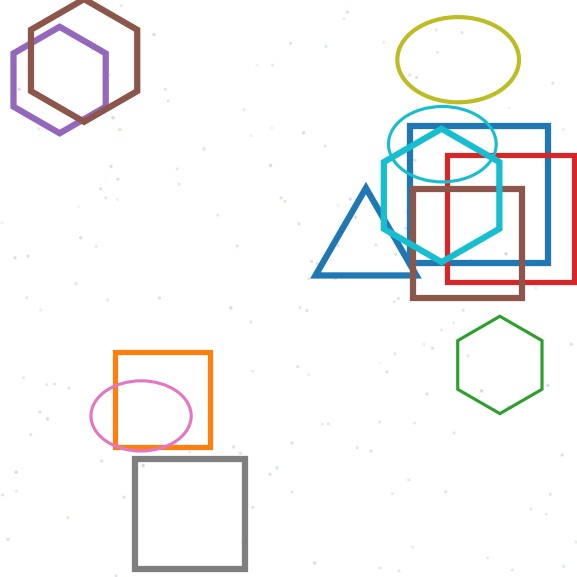[{"shape": "square", "thickness": 3, "radius": 0.59, "center": [0.829, 0.662]}, {"shape": "triangle", "thickness": 3, "radius": 0.5, "center": [0.634, 0.573]}, {"shape": "square", "thickness": 2.5, "radius": 0.41, "center": [0.281, 0.307]}, {"shape": "hexagon", "thickness": 1.5, "radius": 0.42, "center": [0.866, 0.367]}, {"shape": "square", "thickness": 2.5, "radius": 0.55, "center": [0.884, 0.621]}, {"shape": "hexagon", "thickness": 3, "radius": 0.46, "center": [0.103, 0.861]}, {"shape": "square", "thickness": 3, "radius": 0.47, "center": [0.809, 0.578]}, {"shape": "hexagon", "thickness": 3, "radius": 0.53, "center": [0.146, 0.894]}, {"shape": "oval", "thickness": 1.5, "radius": 0.43, "center": [0.244, 0.279]}, {"shape": "square", "thickness": 3, "radius": 0.48, "center": [0.329, 0.11]}, {"shape": "oval", "thickness": 2, "radius": 0.53, "center": [0.793, 0.896]}, {"shape": "oval", "thickness": 1.5, "radius": 0.47, "center": [0.766, 0.749]}, {"shape": "hexagon", "thickness": 3, "radius": 0.58, "center": [0.765, 0.661]}]